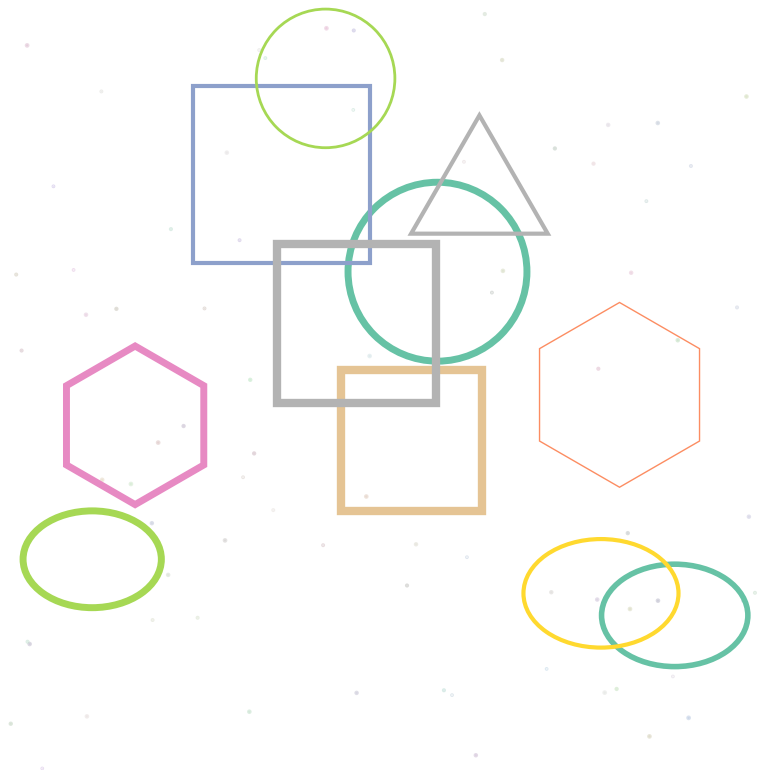[{"shape": "oval", "thickness": 2, "radius": 0.48, "center": [0.876, 0.201]}, {"shape": "circle", "thickness": 2.5, "radius": 0.58, "center": [0.568, 0.647]}, {"shape": "hexagon", "thickness": 0.5, "radius": 0.6, "center": [0.805, 0.487]}, {"shape": "square", "thickness": 1.5, "radius": 0.58, "center": [0.365, 0.773]}, {"shape": "hexagon", "thickness": 2.5, "radius": 0.51, "center": [0.175, 0.448]}, {"shape": "oval", "thickness": 2.5, "radius": 0.45, "center": [0.12, 0.274]}, {"shape": "circle", "thickness": 1, "radius": 0.45, "center": [0.423, 0.898]}, {"shape": "oval", "thickness": 1.5, "radius": 0.5, "center": [0.78, 0.229]}, {"shape": "square", "thickness": 3, "radius": 0.46, "center": [0.534, 0.428]}, {"shape": "triangle", "thickness": 1.5, "radius": 0.51, "center": [0.623, 0.748]}, {"shape": "square", "thickness": 3, "radius": 0.52, "center": [0.463, 0.58]}]